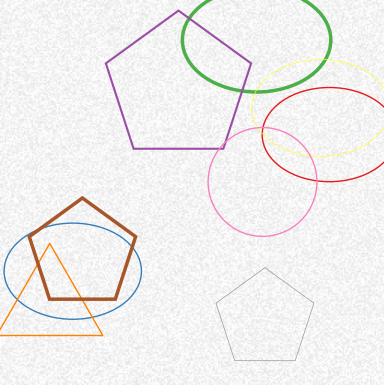[{"shape": "oval", "thickness": 1, "radius": 0.87, "center": [0.856, 0.65]}, {"shape": "oval", "thickness": 1, "radius": 0.89, "center": [0.189, 0.296]}, {"shape": "oval", "thickness": 2.5, "radius": 0.96, "center": [0.667, 0.896]}, {"shape": "pentagon", "thickness": 1.5, "radius": 0.99, "center": [0.464, 0.774]}, {"shape": "triangle", "thickness": 1, "radius": 0.8, "center": [0.129, 0.208]}, {"shape": "oval", "thickness": 0.5, "radius": 0.9, "center": [0.833, 0.72]}, {"shape": "pentagon", "thickness": 2.5, "radius": 0.73, "center": [0.214, 0.34]}, {"shape": "circle", "thickness": 1, "radius": 0.71, "center": [0.682, 0.527]}, {"shape": "pentagon", "thickness": 0.5, "radius": 0.67, "center": [0.688, 0.171]}]